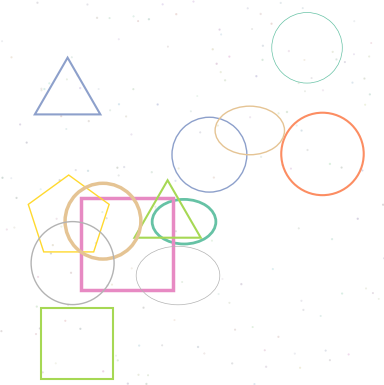[{"shape": "oval", "thickness": 2, "radius": 0.41, "center": [0.478, 0.424]}, {"shape": "circle", "thickness": 0.5, "radius": 0.46, "center": [0.797, 0.876]}, {"shape": "circle", "thickness": 1.5, "radius": 0.54, "center": [0.838, 0.6]}, {"shape": "circle", "thickness": 1, "radius": 0.49, "center": [0.544, 0.598]}, {"shape": "triangle", "thickness": 1.5, "radius": 0.49, "center": [0.176, 0.752]}, {"shape": "square", "thickness": 2.5, "radius": 0.6, "center": [0.329, 0.367]}, {"shape": "square", "thickness": 1.5, "radius": 0.46, "center": [0.2, 0.108]}, {"shape": "triangle", "thickness": 1.5, "radius": 0.5, "center": [0.435, 0.432]}, {"shape": "pentagon", "thickness": 1, "radius": 0.55, "center": [0.178, 0.435]}, {"shape": "circle", "thickness": 2.5, "radius": 0.49, "center": [0.267, 0.426]}, {"shape": "oval", "thickness": 1, "radius": 0.45, "center": [0.649, 0.661]}, {"shape": "oval", "thickness": 0.5, "radius": 0.54, "center": [0.462, 0.284]}, {"shape": "circle", "thickness": 1, "radius": 0.54, "center": [0.189, 0.317]}]